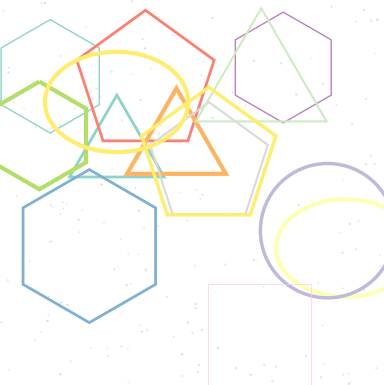[{"shape": "hexagon", "thickness": 1, "radius": 0.74, "center": [0.13, 0.802]}, {"shape": "triangle", "thickness": 2, "radius": 0.71, "center": [0.304, 0.611]}, {"shape": "oval", "thickness": 3, "radius": 0.91, "center": [0.898, 0.356]}, {"shape": "circle", "thickness": 2.5, "radius": 0.87, "center": [0.851, 0.401]}, {"shape": "pentagon", "thickness": 2, "radius": 0.94, "center": [0.378, 0.786]}, {"shape": "hexagon", "thickness": 2, "radius": 0.99, "center": [0.232, 0.361]}, {"shape": "triangle", "thickness": 3, "radius": 0.74, "center": [0.458, 0.623]}, {"shape": "hexagon", "thickness": 3, "radius": 0.7, "center": [0.102, 0.648]}, {"shape": "square", "thickness": 0.5, "radius": 0.67, "center": [0.674, 0.128]}, {"shape": "pentagon", "thickness": 1.5, "radius": 0.8, "center": [0.543, 0.574]}, {"shape": "hexagon", "thickness": 1, "radius": 0.72, "center": [0.736, 0.825]}, {"shape": "triangle", "thickness": 1.5, "radius": 0.98, "center": [0.679, 0.783]}, {"shape": "pentagon", "thickness": 2.5, "radius": 0.92, "center": [0.542, 0.59]}, {"shape": "oval", "thickness": 3, "radius": 0.93, "center": [0.303, 0.735]}]